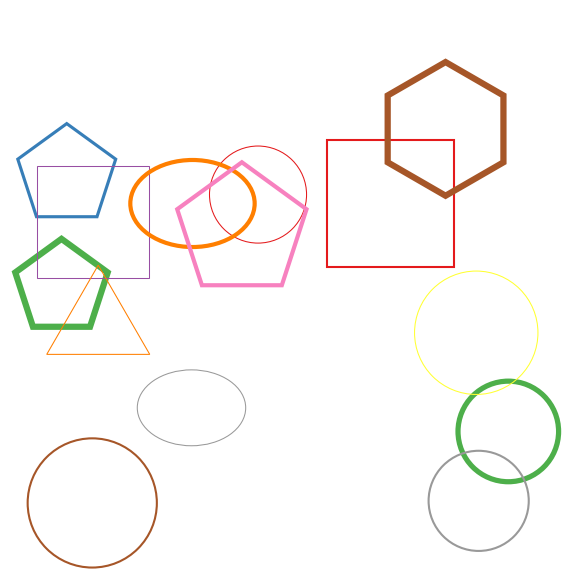[{"shape": "square", "thickness": 1, "radius": 0.55, "center": [0.676, 0.647]}, {"shape": "circle", "thickness": 0.5, "radius": 0.42, "center": [0.447, 0.662]}, {"shape": "pentagon", "thickness": 1.5, "radius": 0.45, "center": [0.116, 0.696]}, {"shape": "circle", "thickness": 2.5, "radius": 0.44, "center": [0.88, 0.252]}, {"shape": "pentagon", "thickness": 3, "radius": 0.42, "center": [0.106, 0.501]}, {"shape": "square", "thickness": 0.5, "radius": 0.48, "center": [0.161, 0.615]}, {"shape": "oval", "thickness": 2, "radius": 0.54, "center": [0.333, 0.647]}, {"shape": "triangle", "thickness": 0.5, "radius": 0.51, "center": [0.17, 0.437]}, {"shape": "circle", "thickness": 0.5, "radius": 0.53, "center": [0.825, 0.423]}, {"shape": "circle", "thickness": 1, "radius": 0.56, "center": [0.16, 0.128]}, {"shape": "hexagon", "thickness": 3, "radius": 0.58, "center": [0.772, 0.776]}, {"shape": "pentagon", "thickness": 2, "radius": 0.59, "center": [0.419, 0.6]}, {"shape": "circle", "thickness": 1, "radius": 0.43, "center": [0.829, 0.132]}, {"shape": "oval", "thickness": 0.5, "radius": 0.47, "center": [0.332, 0.293]}]